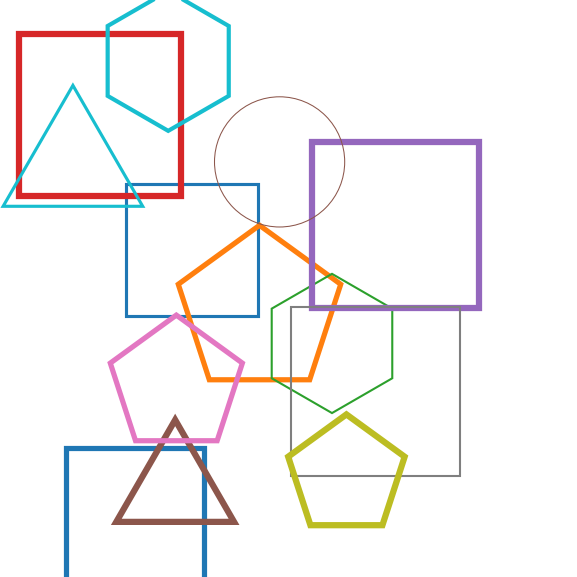[{"shape": "square", "thickness": 2.5, "radius": 0.6, "center": [0.234, 0.104]}, {"shape": "square", "thickness": 1.5, "radius": 0.57, "center": [0.332, 0.567]}, {"shape": "pentagon", "thickness": 2.5, "radius": 0.74, "center": [0.449, 0.461]}, {"shape": "hexagon", "thickness": 1, "radius": 0.6, "center": [0.575, 0.404]}, {"shape": "square", "thickness": 3, "radius": 0.7, "center": [0.174, 0.8]}, {"shape": "square", "thickness": 3, "radius": 0.72, "center": [0.685, 0.61]}, {"shape": "circle", "thickness": 0.5, "radius": 0.56, "center": [0.484, 0.719]}, {"shape": "triangle", "thickness": 3, "radius": 0.59, "center": [0.303, 0.154]}, {"shape": "pentagon", "thickness": 2.5, "radius": 0.6, "center": [0.305, 0.333]}, {"shape": "square", "thickness": 1, "radius": 0.73, "center": [0.65, 0.321]}, {"shape": "pentagon", "thickness": 3, "radius": 0.53, "center": [0.6, 0.175]}, {"shape": "hexagon", "thickness": 2, "radius": 0.61, "center": [0.291, 0.894]}, {"shape": "triangle", "thickness": 1.5, "radius": 0.7, "center": [0.126, 0.712]}]